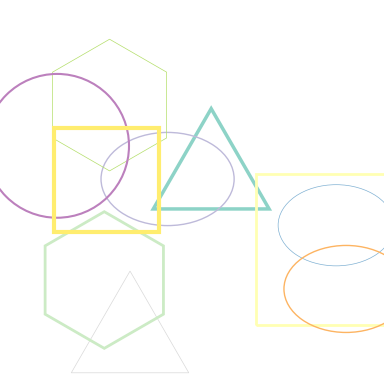[{"shape": "triangle", "thickness": 2.5, "radius": 0.87, "center": [0.549, 0.544]}, {"shape": "square", "thickness": 2, "radius": 0.98, "center": [0.862, 0.352]}, {"shape": "oval", "thickness": 1, "radius": 0.86, "center": [0.435, 0.535]}, {"shape": "oval", "thickness": 0.5, "radius": 0.75, "center": [0.873, 0.415]}, {"shape": "oval", "thickness": 1, "radius": 0.81, "center": [0.899, 0.249]}, {"shape": "hexagon", "thickness": 0.5, "radius": 0.85, "center": [0.285, 0.727]}, {"shape": "triangle", "thickness": 0.5, "radius": 0.88, "center": [0.338, 0.12]}, {"shape": "circle", "thickness": 1.5, "radius": 0.93, "center": [0.148, 0.621]}, {"shape": "hexagon", "thickness": 2, "radius": 0.89, "center": [0.271, 0.273]}, {"shape": "square", "thickness": 3, "radius": 0.68, "center": [0.277, 0.533]}]